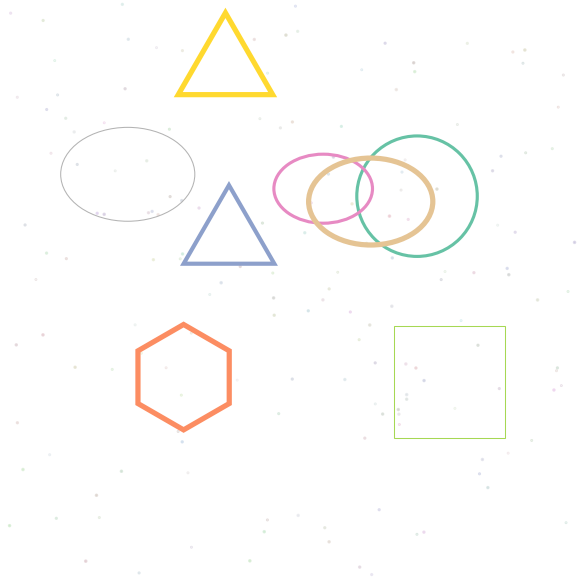[{"shape": "circle", "thickness": 1.5, "radius": 0.52, "center": [0.722, 0.659]}, {"shape": "hexagon", "thickness": 2.5, "radius": 0.46, "center": [0.318, 0.346]}, {"shape": "triangle", "thickness": 2, "radius": 0.45, "center": [0.396, 0.588]}, {"shape": "oval", "thickness": 1.5, "radius": 0.43, "center": [0.56, 0.672]}, {"shape": "square", "thickness": 0.5, "radius": 0.48, "center": [0.779, 0.338]}, {"shape": "triangle", "thickness": 2.5, "radius": 0.47, "center": [0.39, 0.882]}, {"shape": "oval", "thickness": 2.5, "radius": 0.54, "center": [0.642, 0.65]}, {"shape": "oval", "thickness": 0.5, "radius": 0.58, "center": [0.221, 0.697]}]